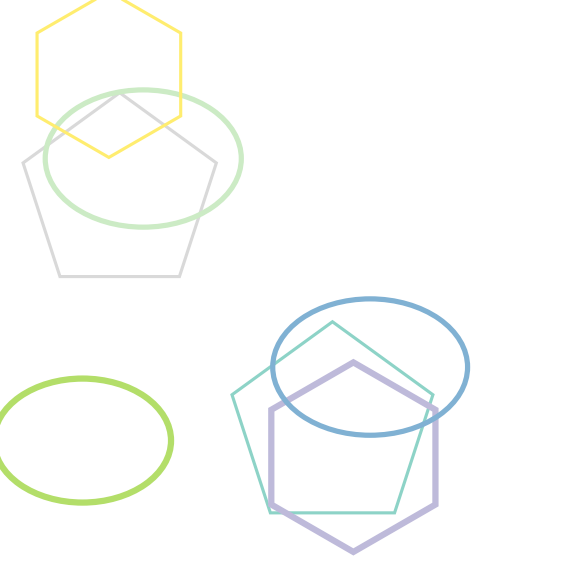[{"shape": "pentagon", "thickness": 1.5, "radius": 0.91, "center": [0.576, 0.259]}, {"shape": "hexagon", "thickness": 3, "radius": 0.82, "center": [0.612, 0.208]}, {"shape": "oval", "thickness": 2.5, "radius": 0.84, "center": [0.641, 0.364]}, {"shape": "oval", "thickness": 3, "radius": 0.77, "center": [0.143, 0.236]}, {"shape": "pentagon", "thickness": 1.5, "radius": 0.88, "center": [0.207, 0.663]}, {"shape": "oval", "thickness": 2.5, "radius": 0.85, "center": [0.248, 0.725]}, {"shape": "hexagon", "thickness": 1.5, "radius": 0.72, "center": [0.189, 0.87]}]